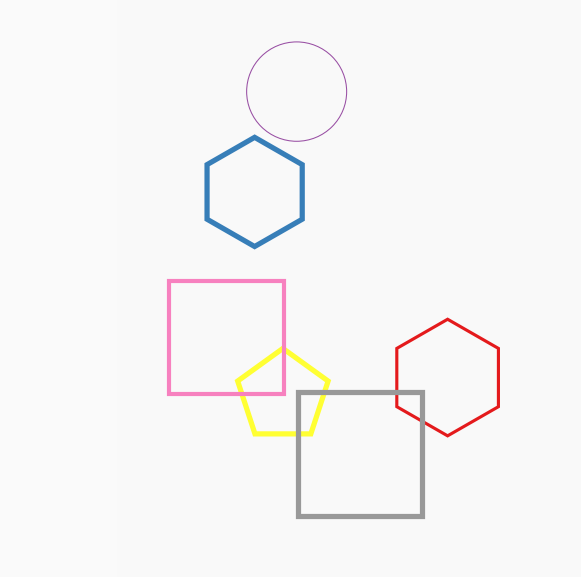[{"shape": "hexagon", "thickness": 1.5, "radius": 0.5, "center": [0.77, 0.345]}, {"shape": "hexagon", "thickness": 2.5, "radius": 0.47, "center": [0.438, 0.667]}, {"shape": "circle", "thickness": 0.5, "radius": 0.43, "center": [0.51, 0.841]}, {"shape": "pentagon", "thickness": 2.5, "radius": 0.41, "center": [0.487, 0.314]}, {"shape": "square", "thickness": 2, "radius": 0.49, "center": [0.39, 0.414]}, {"shape": "square", "thickness": 2.5, "radius": 0.53, "center": [0.619, 0.213]}]